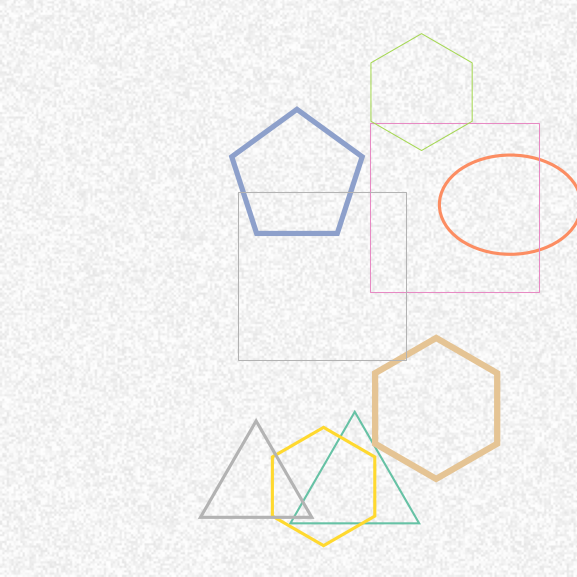[{"shape": "triangle", "thickness": 1, "radius": 0.64, "center": [0.614, 0.157]}, {"shape": "oval", "thickness": 1.5, "radius": 0.61, "center": [0.884, 0.645]}, {"shape": "pentagon", "thickness": 2.5, "radius": 0.59, "center": [0.514, 0.691]}, {"shape": "square", "thickness": 0.5, "radius": 0.73, "center": [0.787, 0.64]}, {"shape": "hexagon", "thickness": 0.5, "radius": 0.51, "center": [0.73, 0.84]}, {"shape": "hexagon", "thickness": 1.5, "radius": 0.51, "center": [0.56, 0.157]}, {"shape": "hexagon", "thickness": 3, "radius": 0.61, "center": [0.755, 0.292]}, {"shape": "triangle", "thickness": 1.5, "radius": 0.56, "center": [0.444, 0.159]}, {"shape": "square", "thickness": 0.5, "radius": 0.73, "center": [0.558, 0.521]}]